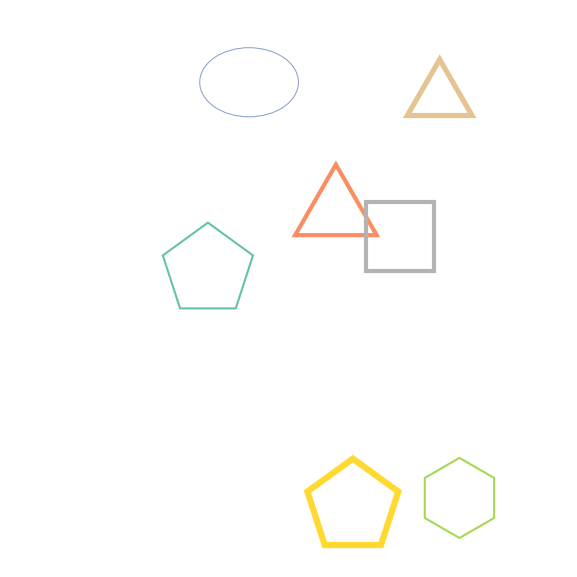[{"shape": "pentagon", "thickness": 1, "radius": 0.41, "center": [0.36, 0.532]}, {"shape": "triangle", "thickness": 2, "radius": 0.41, "center": [0.582, 0.633]}, {"shape": "oval", "thickness": 0.5, "radius": 0.43, "center": [0.431, 0.857]}, {"shape": "hexagon", "thickness": 1, "radius": 0.35, "center": [0.796, 0.137]}, {"shape": "pentagon", "thickness": 3, "radius": 0.41, "center": [0.611, 0.122]}, {"shape": "triangle", "thickness": 2.5, "radius": 0.32, "center": [0.761, 0.831]}, {"shape": "square", "thickness": 2, "radius": 0.3, "center": [0.693, 0.59]}]